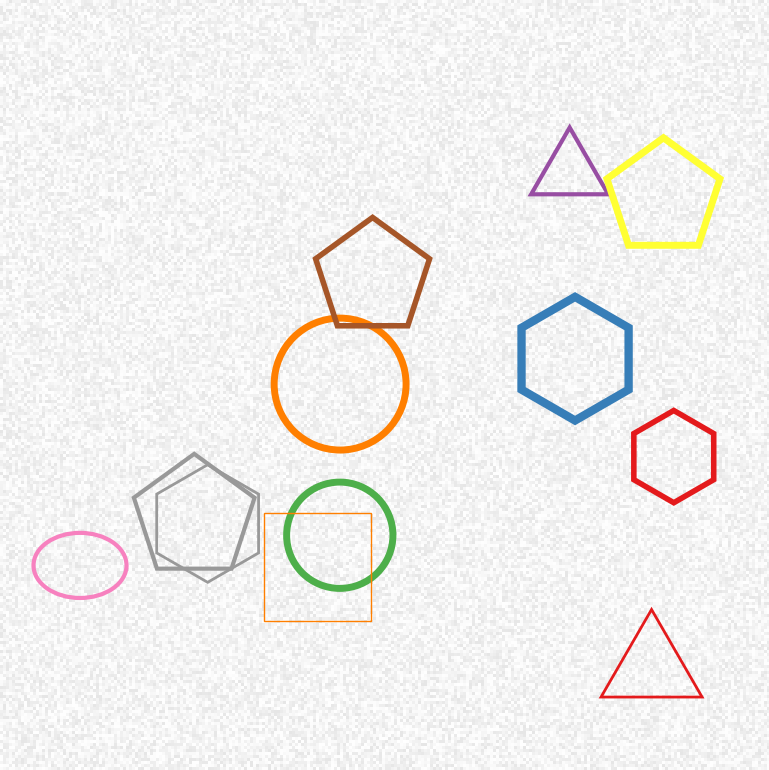[{"shape": "hexagon", "thickness": 2, "radius": 0.3, "center": [0.875, 0.407]}, {"shape": "triangle", "thickness": 1, "radius": 0.38, "center": [0.846, 0.133]}, {"shape": "hexagon", "thickness": 3, "radius": 0.4, "center": [0.747, 0.534]}, {"shape": "circle", "thickness": 2.5, "radius": 0.35, "center": [0.441, 0.305]}, {"shape": "triangle", "thickness": 1.5, "radius": 0.29, "center": [0.74, 0.777]}, {"shape": "circle", "thickness": 2.5, "radius": 0.43, "center": [0.442, 0.501]}, {"shape": "square", "thickness": 0.5, "radius": 0.35, "center": [0.412, 0.264]}, {"shape": "pentagon", "thickness": 2.5, "radius": 0.39, "center": [0.862, 0.744]}, {"shape": "pentagon", "thickness": 2, "radius": 0.39, "center": [0.484, 0.64]}, {"shape": "oval", "thickness": 1.5, "radius": 0.3, "center": [0.104, 0.266]}, {"shape": "hexagon", "thickness": 1, "radius": 0.38, "center": [0.27, 0.32]}, {"shape": "pentagon", "thickness": 1.5, "radius": 0.41, "center": [0.252, 0.328]}]